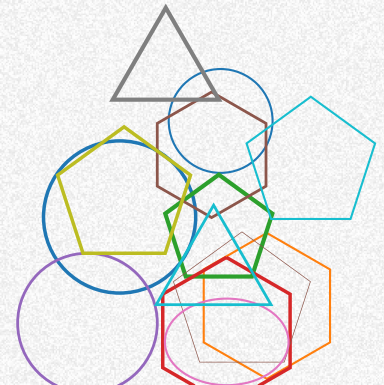[{"shape": "circle", "thickness": 2.5, "radius": 0.99, "center": [0.311, 0.436]}, {"shape": "circle", "thickness": 1.5, "radius": 0.67, "center": [0.573, 0.686]}, {"shape": "hexagon", "thickness": 1.5, "radius": 0.95, "center": [0.693, 0.205]}, {"shape": "pentagon", "thickness": 3, "radius": 0.73, "center": [0.568, 0.4]}, {"shape": "hexagon", "thickness": 2.5, "radius": 0.95, "center": [0.588, 0.14]}, {"shape": "circle", "thickness": 2, "radius": 0.91, "center": [0.227, 0.161]}, {"shape": "hexagon", "thickness": 2, "radius": 0.82, "center": [0.55, 0.598]}, {"shape": "pentagon", "thickness": 0.5, "radius": 0.94, "center": [0.628, 0.211]}, {"shape": "oval", "thickness": 1.5, "radius": 0.8, "center": [0.589, 0.112]}, {"shape": "triangle", "thickness": 3, "radius": 0.8, "center": [0.431, 0.821]}, {"shape": "pentagon", "thickness": 2.5, "radius": 0.91, "center": [0.322, 0.489]}, {"shape": "triangle", "thickness": 2, "radius": 0.86, "center": [0.555, 0.295]}, {"shape": "pentagon", "thickness": 1.5, "radius": 0.88, "center": [0.807, 0.573]}]